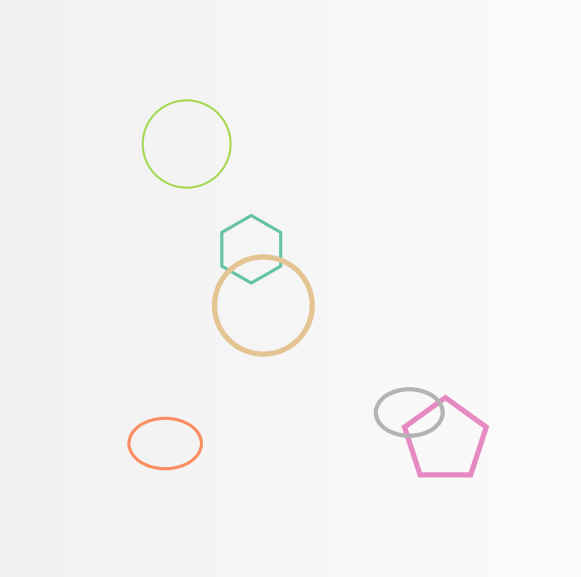[{"shape": "hexagon", "thickness": 1.5, "radius": 0.29, "center": [0.432, 0.567]}, {"shape": "oval", "thickness": 1.5, "radius": 0.31, "center": [0.284, 0.231]}, {"shape": "pentagon", "thickness": 2.5, "radius": 0.37, "center": [0.766, 0.237]}, {"shape": "circle", "thickness": 1, "radius": 0.38, "center": [0.321, 0.75]}, {"shape": "circle", "thickness": 2.5, "radius": 0.42, "center": [0.453, 0.47]}, {"shape": "oval", "thickness": 2, "radius": 0.29, "center": [0.704, 0.285]}]